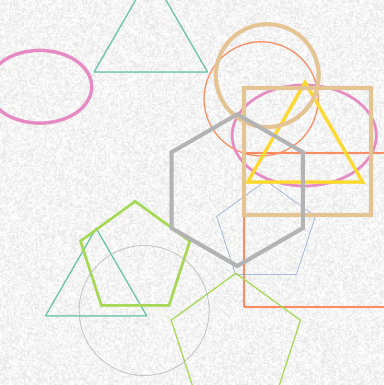[{"shape": "triangle", "thickness": 1, "radius": 0.76, "center": [0.25, 0.255]}, {"shape": "triangle", "thickness": 1, "radius": 0.85, "center": [0.392, 0.898]}, {"shape": "circle", "thickness": 1, "radius": 0.74, "center": [0.678, 0.743]}, {"shape": "square", "thickness": 1.5, "radius": 1.0, "center": [0.834, 0.403]}, {"shape": "pentagon", "thickness": 0.5, "radius": 0.67, "center": [0.691, 0.396]}, {"shape": "oval", "thickness": 2, "radius": 0.94, "center": [0.79, 0.648]}, {"shape": "oval", "thickness": 2.5, "radius": 0.67, "center": [0.103, 0.775]}, {"shape": "pentagon", "thickness": 2, "radius": 0.75, "center": [0.351, 0.328]}, {"shape": "pentagon", "thickness": 1, "radius": 0.88, "center": [0.613, 0.114]}, {"shape": "triangle", "thickness": 2.5, "radius": 0.86, "center": [0.793, 0.613]}, {"shape": "square", "thickness": 3, "radius": 0.83, "center": [0.799, 0.607]}, {"shape": "circle", "thickness": 3, "radius": 0.67, "center": [0.694, 0.804]}, {"shape": "circle", "thickness": 0.5, "radius": 0.84, "center": [0.374, 0.193]}, {"shape": "hexagon", "thickness": 3, "radius": 0.98, "center": [0.616, 0.506]}]